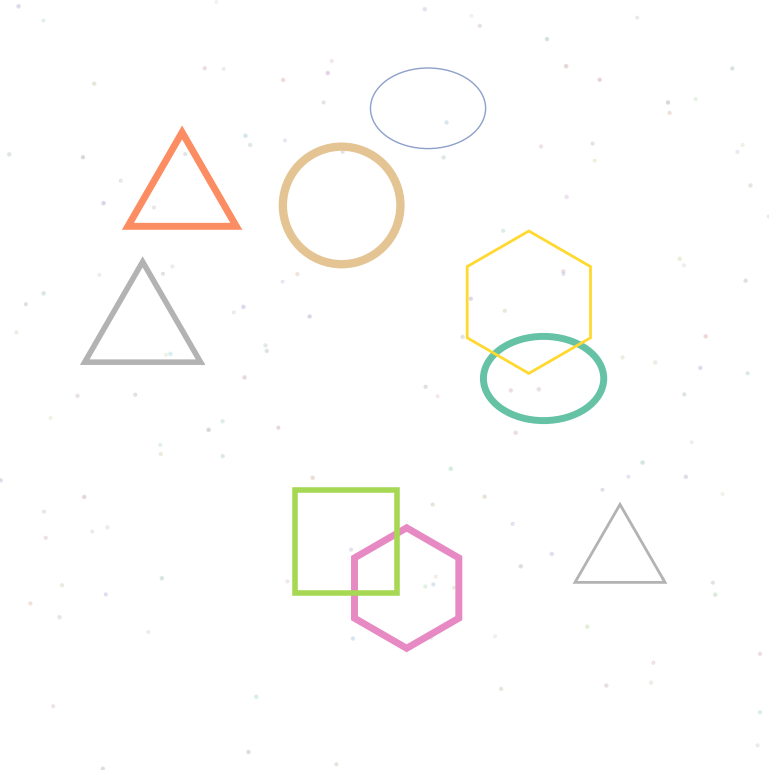[{"shape": "oval", "thickness": 2.5, "radius": 0.39, "center": [0.706, 0.508]}, {"shape": "triangle", "thickness": 2.5, "radius": 0.41, "center": [0.237, 0.747]}, {"shape": "oval", "thickness": 0.5, "radius": 0.37, "center": [0.556, 0.859]}, {"shape": "hexagon", "thickness": 2.5, "radius": 0.39, "center": [0.528, 0.236]}, {"shape": "square", "thickness": 2, "radius": 0.33, "center": [0.449, 0.296]}, {"shape": "hexagon", "thickness": 1, "radius": 0.46, "center": [0.687, 0.608]}, {"shape": "circle", "thickness": 3, "radius": 0.38, "center": [0.444, 0.733]}, {"shape": "triangle", "thickness": 2, "radius": 0.43, "center": [0.185, 0.573]}, {"shape": "triangle", "thickness": 1, "radius": 0.34, "center": [0.805, 0.277]}]